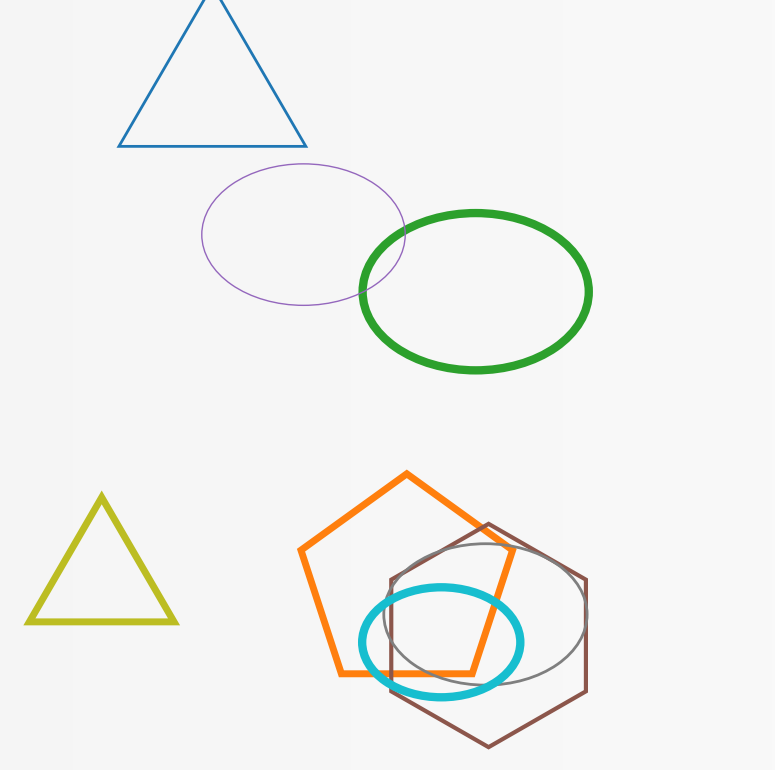[{"shape": "triangle", "thickness": 1, "radius": 0.7, "center": [0.274, 0.88]}, {"shape": "pentagon", "thickness": 2.5, "radius": 0.72, "center": [0.525, 0.241]}, {"shape": "oval", "thickness": 3, "radius": 0.73, "center": [0.614, 0.621]}, {"shape": "oval", "thickness": 0.5, "radius": 0.66, "center": [0.392, 0.695]}, {"shape": "hexagon", "thickness": 1.5, "radius": 0.73, "center": [0.63, 0.175]}, {"shape": "oval", "thickness": 1, "radius": 0.66, "center": [0.626, 0.202]}, {"shape": "triangle", "thickness": 2.5, "radius": 0.54, "center": [0.131, 0.246]}, {"shape": "oval", "thickness": 3, "radius": 0.51, "center": [0.569, 0.166]}]